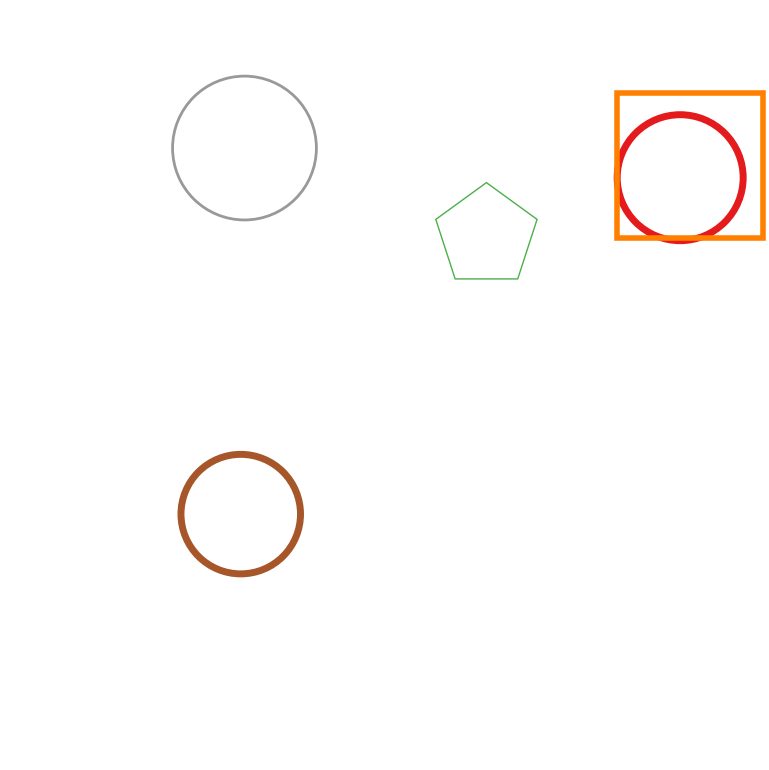[{"shape": "circle", "thickness": 2.5, "radius": 0.41, "center": [0.883, 0.769]}, {"shape": "pentagon", "thickness": 0.5, "radius": 0.35, "center": [0.632, 0.694]}, {"shape": "square", "thickness": 2, "radius": 0.47, "center": [0.896, 0.785]}, {"shape": "circle", "thickness": 2.5, "radius": 0.39, "center": [0.313, 0.332]}, {"shape": "circle", "thickness": 1, "radius": 0.47, "center": [0.318, 0.808]}]